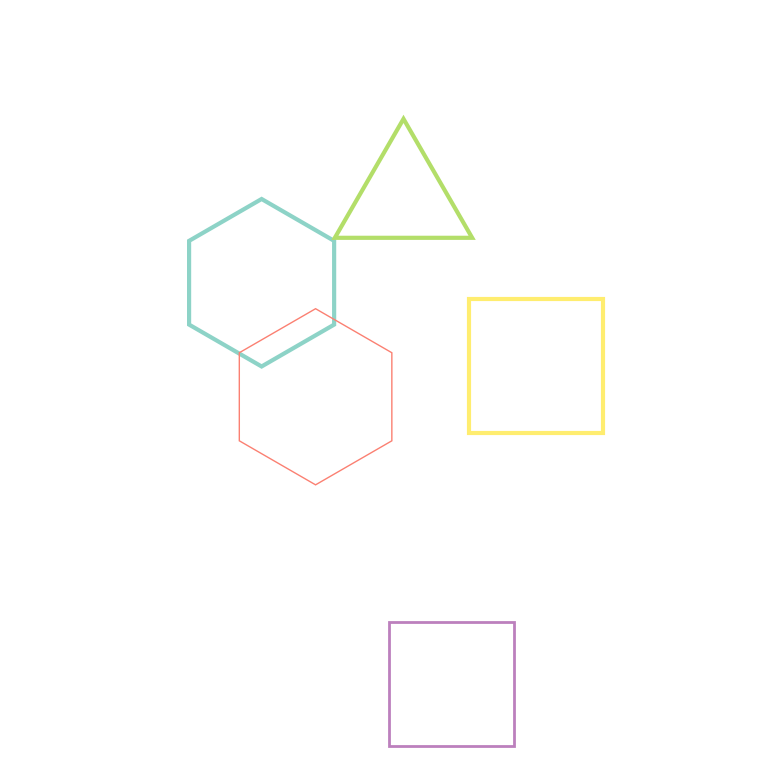[{"shape": "hexagon", "thickness": 1.5, "radius": 0.54, "center": [0.34, 0.633]}, {"shape": "hexagon", "thickness": 0.5, "radius": 0.57, "center": [0.41, 0.485]}, {"shape": "triangle", "thickness": 1.5, "radius": 0.51, "center": [0.524, 0.743]}, {"shape": "square", "thickness": 1, "radius": 0.4, "center": [0.587, 0.112]}, {"shape": "square", "thickness": 1.5, "radius": 0.44, "center": [0.696, 0.525]}]